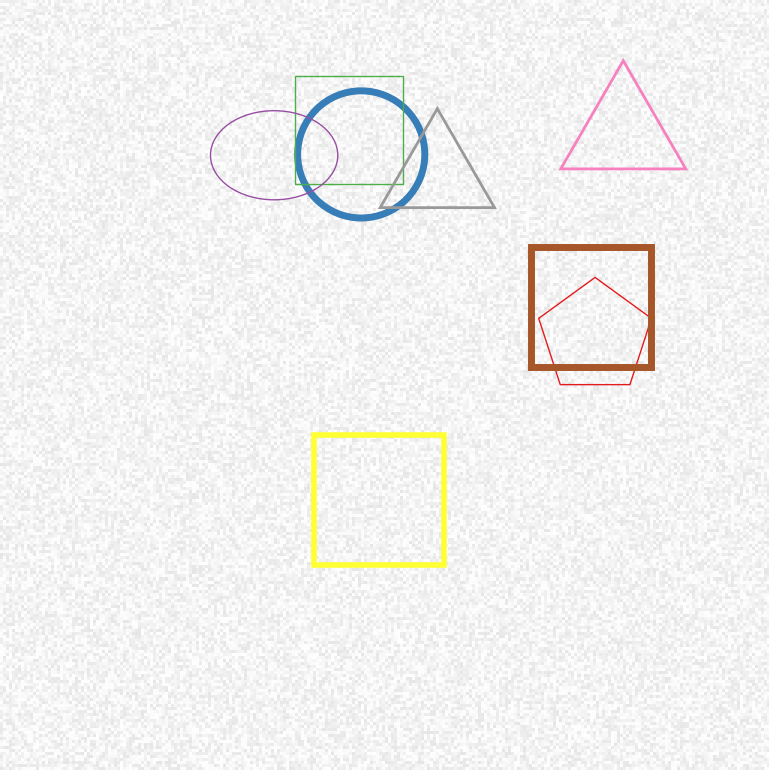[{"shape": "pentagon", "thickness": 0.5, "radius": 0.38, "center": [0.773, 0.563]}, {"shape": "circle", "thickness": 2.5, "radius": 0.41, "center": [0.469, 0.799]}, {"shape": "square", "thickness": 0.5, "radius": 0.35, "center": [0.453, 0.831]}, {"shape": "oval", "thickness": 0.5, "radius": 0.41, "center": [0.356, 0.798]}, {"shape": "square", "thickness": 2, "radius": 0.42, "center": [0.492, 0.35]}, {"shape": "square", "thickness": 2.5, "radius": 0.39, "center": [0.767, 0.601]}, {"shape": "triangle", "thickness": 1, "radius": 0.47, "center": [0.809, 0.828]}, {"shape": "triangle", "thickness": 1, "radius": 0.43, "center": [0.568, 0.773]}]